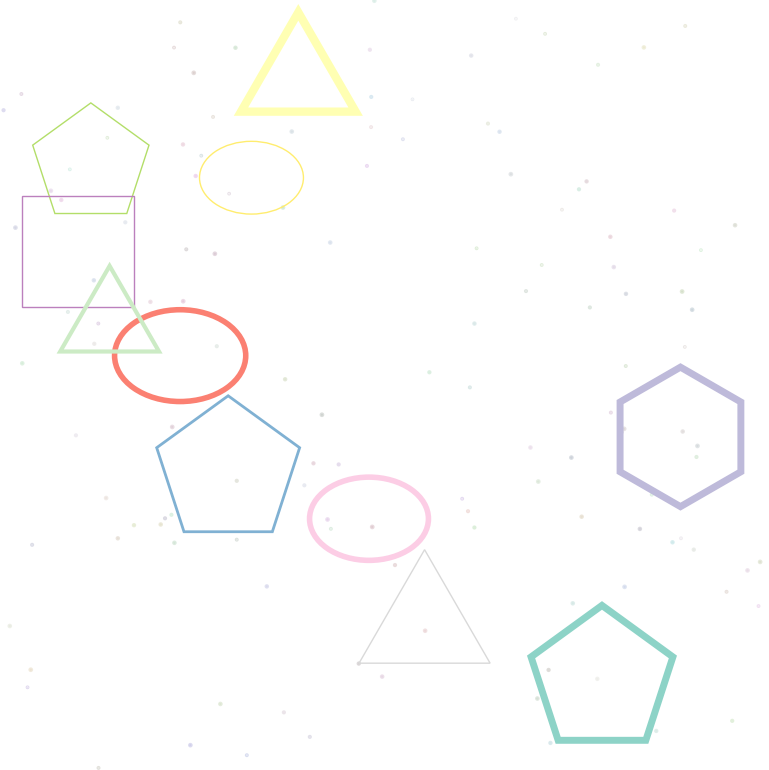[{"shape": "pentagon", "thickness": 2.5, "radius": 0.48, "center": [0.782, 0.117]}, {"shape": "triangle", "thickness": 3, "radius": 0.43, "center": [0.387, 0.898]}, {"shape": "hexagon", "thickness": 2.5, "radius": 0.45, "center": [0.884, 0.433]}, {"shape": "oval", "thickness": 2, "radius": 0.43, "center": [0.234, 0.538]}, {"shape": "pentagon", "thickness": 1, "radius": 0.49, "center": [0.296, 0.388]}, {"shape": "pentagon", "thickness": 0.5, "radius": 0.4, "center": [0.118, 0.787]}, {"shape": "oval", "thickness": 2, "radius": 0.39, "center": [0.479, 0.326]}, {"shape": "triangle", "thickness": 0.5, "radius": 0.49, "center": [0.551, 0.188]}, {"shape": "square", "thickness": 0.5, "radius": 0.36, "center": [0.101, 0.674]}, {"shape": "triangle", "thickness": 1.5, "radius": 0.37, "center": [0.142, 0.581]}, {"shape": "oval", "thickness": 0.5, "radius": 0.34, "center": [0.327, 0.769]}]